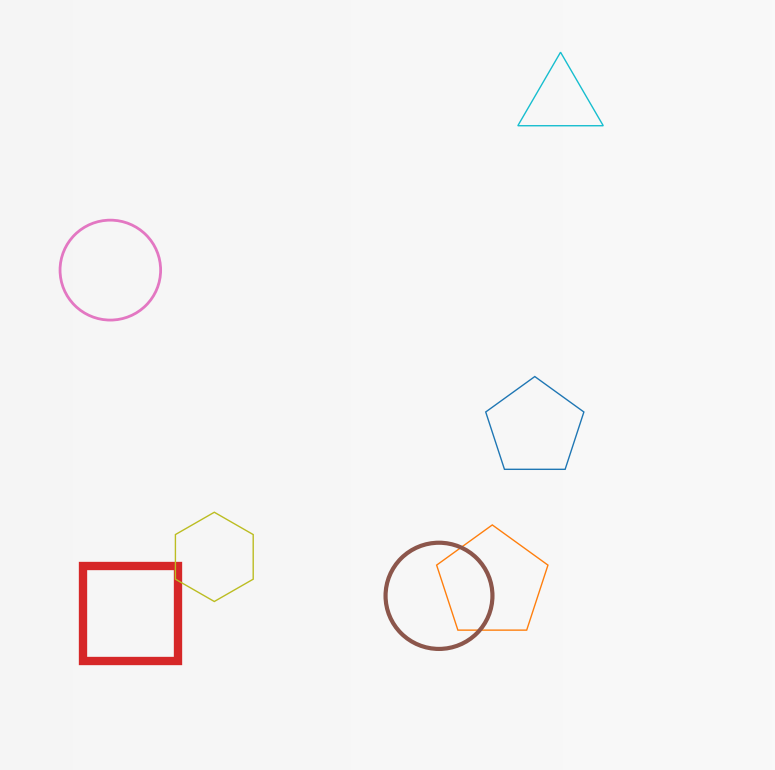[{"shape": "pentagon", "thickness": 0.5, "radius": 0.33, "center": [0.69, 0.444]}, {"shape": "pentagon", "thickness": 0.5, "radius": 0.38, "center": [0.635, 0.243]}, {"shape": "square", "thickness": 3, "radius": 0.31, "center": [0.169, 0.203]}, {"shape": "circle", "thickness": 1.5, "radius": 0.34, "center": [0.566, 0.226]}, {"shape": "circle", "thickness": 1, "radius": 0.32, "center": [0.142, 0.649]}, {"shape": "hexagon", "thickness": 0.5, "radius": 0.29, "center": [0.277, 0.277]}, {"shape": "triangle", "thickness": 0.5, "radius": 0.32, "center": [0.723, 0.869]}]